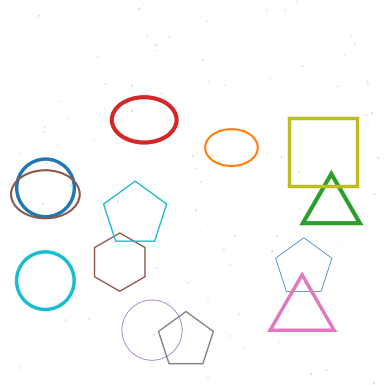[{"shape": "circle", "thickness": 2.5, "radius": 0.37, "center": [0.118, 0.512]}, {"shape": "pentagon", "thickness": 0.5, "radius": 0.38, "center": [0.789, 0.305]}, {"shape": "oval", "thickness": 1.5, "radius": 0.34, "center": [0.601, 0.617]}, {"shape": "triangle", "thickness": 3, "radius": 0.43, "center": [0.861, 0.463]}, {"shape": "oval", "thickness": 3, "radius": 0.42, "center": [0.375, 0.689]}, {"shape": "circle", "thickness": 0.5, "radius": 0.39, "center": [0.395, 0.142]}, {"shape": "oval", "thickness": 1.5, "radius": 0.45, "center": [0.118, 0.495]}, {"shape": "hexagon", "thickness": 1, "radius": 0.38, "center": [0.311, 0.319]}, {"shape": "triangle", "thickness": 2.5, "radius": 0.48, "center": [0.785, 0.19]}, {"shape": "pentagon", "thickness": 1, "radius": 0.37, "center": [0.483, 0.116]}, {"shape": "square", "thickness": 2.5, "radius": 0.44, "center": [0.84, 0.605]}, {"shape": "circle", "thickness": 2.5, "radius": 0.37, "center": [0.118, 0.271]}, {"shape": "pentagon", "thickness": 1, "radius": 0.43, "center": [0.351, 0.443]}]